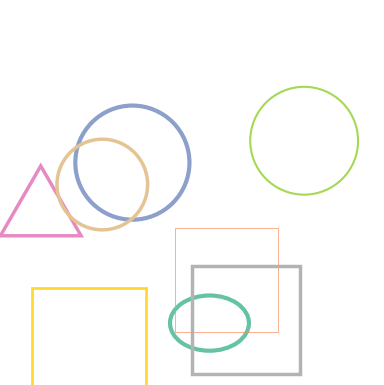[{"shape": "oval", "thickness": 3, "radius": 0.51, "center": [0.544, 0.161]}, {"shape": "square", "thickness": 0.5, "radius": 0.67, "center": [0.588, 0.273]}, {"shape": "circle", "thickness": 3, "radius": 0.74, "center": [0.344, 0.578]}, {"shape": "triangle", "thickness": 2.5, "radius": 0.6, "center": [0.106, 0.448]}, {"shape": "circle", "thickness": 1.5, "radius": 0.7, "center": [0.79, 0.634]}, {"shape": "square", "thickness": 2, "radius": 0.74, "center": [0.23, 0.105]}, {"shape": "circle", "thickness": 2.5, "radius": 0.59, "center": [0.266, 0.521]}, {"shape": "square", "thickness": 2.5, "radius": 0.7, "center": [0.638, 0.169]}]